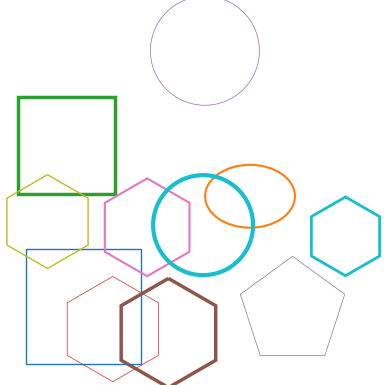[{"shape": "square", "thickness": 1, "radius": 0.75, "center": [0.217, 0.203]}, {"shape": "oval", "thickness": 1.5, "radius": 0.58, "center": [0.649, 0.49]}, {"shape": "square", "thickness": 2.5, "radius": 0.63, "center": [0.173, 0.622]}, {"shape": "hexagon", "thickness": 0.5, "radius": 0.68, "center": [0.293, 0.145]}, {"shape": "circle", "thickness": 0.5, "radius": 0.71, "center": [0.532, 0.868]}, {"shape": "hexagon", "thickness": 2.5, "radius": 0.71, "center": [0.438, 0.135]}, {"shape": "hexagon", "thickness": 1.5, "radius": 0.63, "center": [0.382, 0.41]}, {"shape": "pentagon", "thickness": 0.5, "radius": 0.71, "center": [0.76, 0.192]}, {"shape": "hexagon", "thickness": 1, "radius": 0.61, "center": [0.123, 0.424]}, {"shape": "hexagon", "thickness": 2, "radius": 0.51, "center": [0.897, 0.386]}, {"shape": "circle", "thickness": 3, "radius": 0.65, "center": [0.528, 0.415]}]